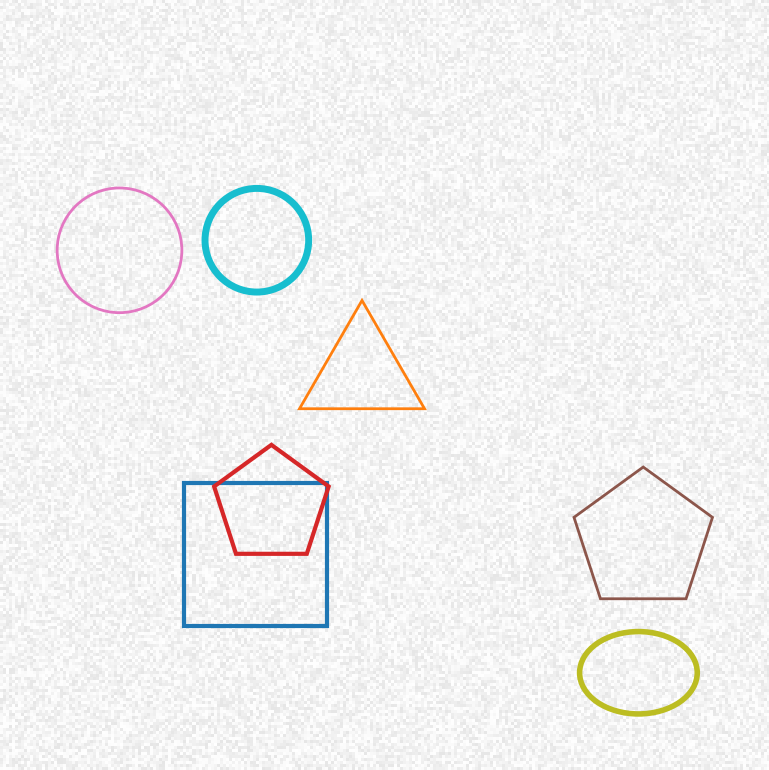[{"shape": "square", "thickness": 1.5, "radius": 0.46, "center": [0.332, 0.28]}, {"shape": "triangle", "thickness": 1, "radius": 0.47, "center": [0.47, 0.516]}, {"shape": "pentagon", "thickness": 1.5, "radius": 0.39, "center": [0.352, 0.344]}, {"shape": "pentagon", "thickness": 1, "radius": 0.47, "center": [0.835, 0.299]}, {"shape": "circle", "thickness": 1, "radius": 0.4, "center": [0.155, 0.675]}, {"shape": "oval", "thickness": 2, "radius": 0.38, "center": [0.829, 0.126]}, {"shape": "circle", "thickness": 2.5, "radius": 0.34, "center": [0.334, 0.688]}]